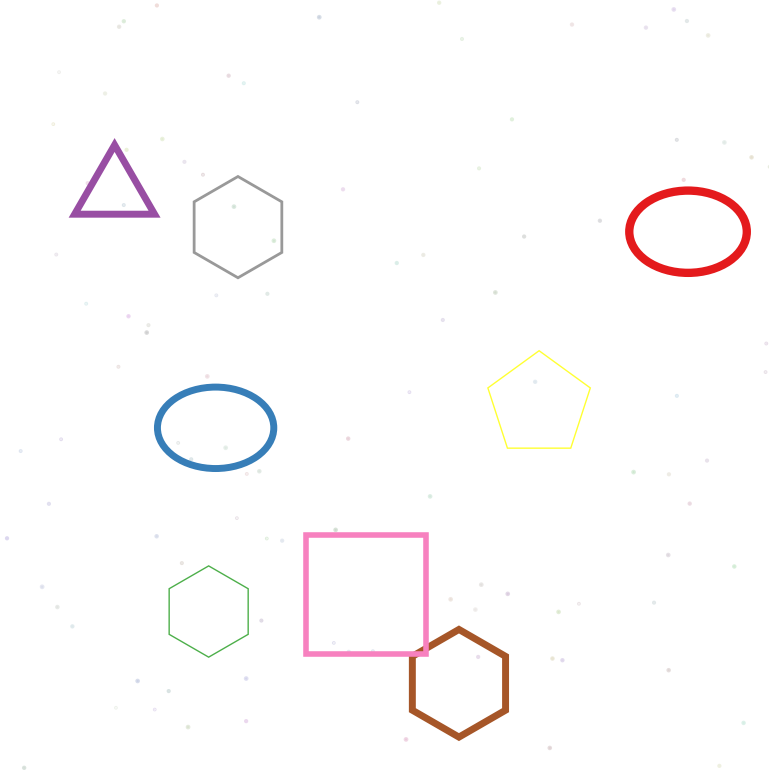[{"shape": "oval", "thickness": 3, "radius": 0.38, "center": [0.894, 0.699]}, {"shape": "oval", "thickness": 2.5, "radius": 0.38, "center": [0.28, 0.444]}, {"shape": "hexagon", "thickness": 0.5, "radius": 0.3, "center": [0.271, 0.206]}, {"shape": "triangle", "thickness": 2.5, "radius": 0.3, "center": [0.149, 0.752]}, {"shape": "pentagon", "thickness": 0.5, "radius": 0.35, "center": [0.7, 0.475]}, {"shape": "hexagon", "thickness": 2.5, "radius": 0.35, "center": [0.596, 0.113]}, {"shape": "square", "thickness": 2, "radius": 0.39, "center": [0.475, 0.228]}, {"shape": "hexagon", "thickness": 1, "radius": 0.33, "center": [0.309, 0.705]}]